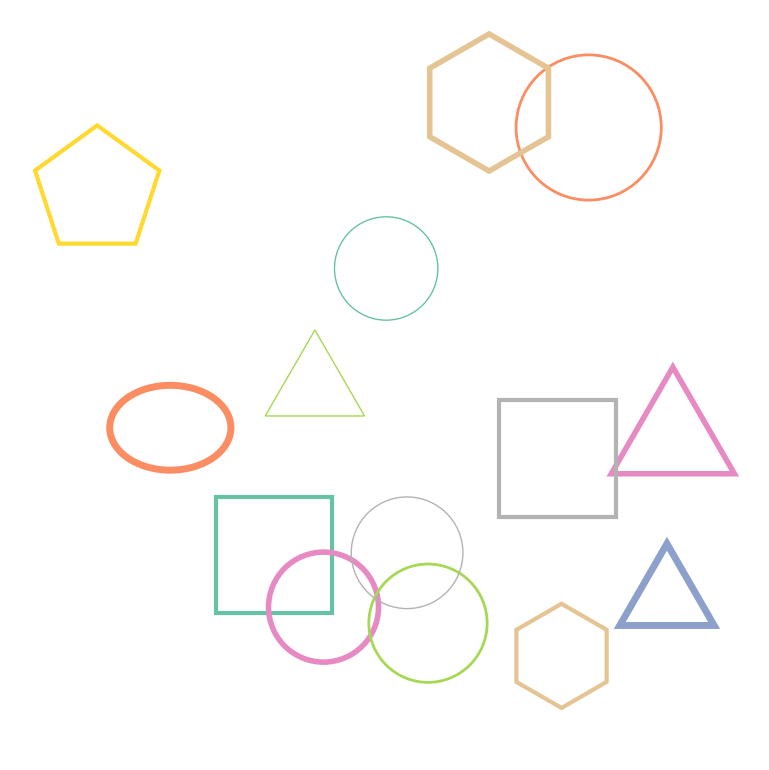[{"shape": "square", "thickness": 1.5, "radius": 0.38, "center": [0.356, 0.28]}, {"shape": "circle", "thickness": 0.5, "radius": 0.34, "center": [0.502, 0.651]}, {"shape": "oval", "thickness": 2.5, "radius": 0.39, "center": [0.221, 0.444]}, {"shape": "circle", "thickness": 1, "radius": 0.47, "center": [0.765, 0.834]}, {"shape": "triangle", "thickness": 2.5, "radius": 0.35, "center": [0.866, 0.223]}, {"shape": "circle", "thickness": 2, "radius": 0.36, "center": [0.42, 0.212]}, {"shape": "triangle", "thickness": 2, "radius": 0.46, "center": [0.874, 0.431]}, {"shape": "circle", "thickness": 1, "radius": 0.38, "center": [0.556, 0.191]}, {"shape": "triangle", "thickness": 0.5, "radius": 0.37, "center": [0.409, 0.497]}, {"shape": "pentagon", "thickness": 1.5, "radius": 0.42, "center": [0.126, 0.752]}, {"shape": "hexagon", "thickness": 2, "radius": 0.44, "center": [0.635, 0.867]}, {"shape": "hexagon", "thickness": 1.5, "radius": 0.34, "center": [0.729, 0.148]}, {"shape": "circle", "thickness": 0.5, "radius": 0.36, "center": [0.529, 0.282]}, {"shape": "square", "thickness": 1.5, "radius": 0.38, "center": [0.725, 0.405]}]